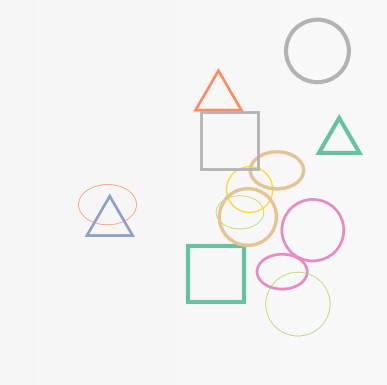[{"shape": "square", "thickness": 3, "radius": 0.36, "center": [0.557, 0.288]}, {"shape": "triangle", "thickness": 3, "radius": 0.3, "center": [0.875, 0.633]}, {"shape": "triangle", "thickness": 2, "radius": 0.34, "center": [0.564, 0.748]}, {"shape": "oval", "thickness": 0.5, "radius": 0.37, "center": [0.278, 0.468]}, {"shape": "triangle", "thickness": 2, "radius": 0.34, "center": [0.283, 0.422]}, {"shape": "oval", "thickness": 2, "radius": 0.32, "center": [0.728, 0.294]}, {"shape": "circle", "thickness": 2, "radius": 0.4, "center": [0.807, 0.402]}, {"shape": "circle", "thickness": 0.5, "radius": 0.41, "center": [0.769, 0.21]}, {"shape": "oval", "thickness": 0.5, "radius": 0.31, "center": [0.619, 0.448]}, {"shape": "circle", "thickness": 1, "radius": 0.3, "center": [0.644, 0.508]}, {"shape": "circle", "thickness": 2.5, "radius": 0.37, "center": [0.64, 0.436]}, {"shape": "oval", "thickness": 2.5, "radius": 0.34, "center": [0.715, 0.558]}, {"shape": "square", "thickness": 2, "radius": 0.37, "center": [0.593, 0.635]}, {"shape": "circle", "thickness": 3, "radius": 0.41, "center": [0.819, 0.868]}]